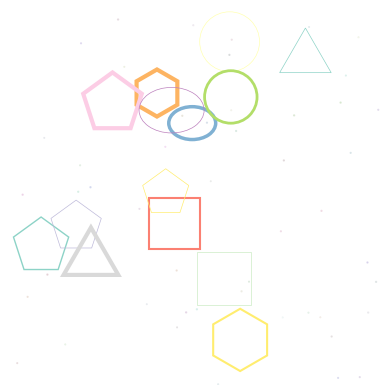[{"shape": "triangle", "thickness": 0.5, "radius": 0.39, "center": [0.793, 0.85]}, {"shape": "pentagon", "thickness": 1, "radius": 0.38, "center": [0.107, 0.361]}, {"shape": "circle", "thickness": 0.5, "radius": 0.39, "center": [0.596, 0.892]}, {"shape": "pentagon", "thickness": 0.5, "radius": 0.34, "center": [0.198, 0.411]}, {"shape": "square", "thickness": 1.5, "radius": 0.33, "center": [0.453, 0.419]}, {"shape": "oval", "thickness": 2.5, "radius": 0.3, "center": [0.499, 0.68]}, {"shape": "hexagon", "thickness": 3, "radius": 0.31, "center": [0.408, 0.758]}, {"shape": "circle", "thickness": 2, "radius": 0.34, "center": [0.6, 0.748]}, {"shape": "pentagon", "thickness": 3, "radius": 0.4, "center": [0.292, 0.732]}, {"shape": "triangle", "thickness": 3, "radius": 0.41, "center": [0.236, 0.327]}, {"shape": "oval", "thickness": 0.5, "radius": 0.42, "center": [0.446, 0.714]}, {"shape": "square", "thickness": 0.5, "radius": 0.35, "center": [0.582, 0.277]}, {"shape": "hexagon", "thickness": 1.5, "radius": 0.4, "center": [0.624, 0.117]}, {"shape": "pentagon", "thickness": 0.5, "radius": 0.31, "center": [0.43, 0.499]}]